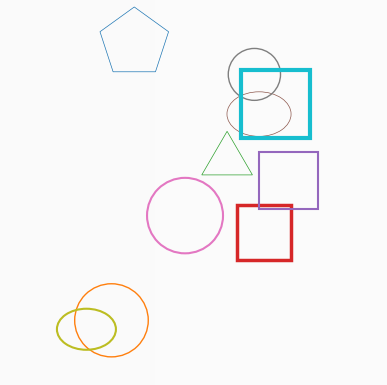[{"shape": "pentagon", "thickness": 0.5, "radius": 0.47, "center": [0.347, 0.889]}, {"shape": "circle", "thickness": 1, "radius": 0.47, "center": [0.288, 0.168]}, {"shape": "triangle", "thickness": 0.5, "radius": 0.38, "center": [0.586, 0.583]}, {"shape": "square", "thickness": 2.5, "radius": 0.35, "center": [0.682, 0.396]}, {"shape": "square", "thickness": 1.5, "radius": 0.37, "center": [0.745, 0.531]}, {"shape": "oval", "thickness": 0.5, "radius": 0.41, "center": [0.668, 0.704]}, {"shape": "circle", "thickness": 1.5, "radius": 0.49, "center": [0.477, 0.44]}, {"shape": "circle", "thickness": 1, "radius": 0.34, "center": [0.657, 0.807]}, {"shape": "oval", "thickness": 1.5, "radius": 0.38, "center": [0.223, 0.145]}, {"shape": "square", "thickness": 3, "radius": 0.44, "center": [0.711, 0.73]}]